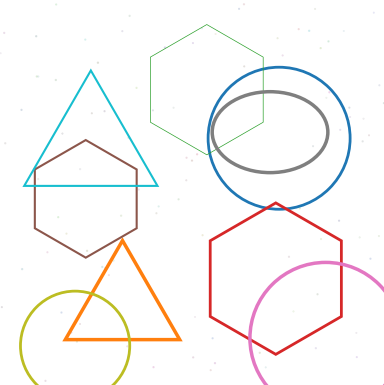[{"shape": "circle", "thickness": 2, "radius": 0.92, "center": [0.725, 0.641]}, {"shape": "triangle", "thickness": 2.5, "radius": 0.86, "center": [0.318, 0.204]}, {"shape": "hexagon", "thickness": 0.5, "radius": 0.85, "center": [0.537, 0.767]}, {"shape": "hexagon", "thickness": 2, "radius": 0.98, "center": [0.716, 0.276]}, {"shape": "hexagon", "thickness": 1.5, "radius": 0.76, "center": [0.223, 0.483]}, {"shape": "circle", "thickness": 2.5, "radius": 0.98, "center": [0.846, 0.122]}, {"shape": "oval", "thickness": 2.5, "radius": 0.75, "center": [0.701, 0.657]}, {"shape": "circle", "thickness": 2, "radius": 0.71, "center": [0.195, 0.102]}, {"shape": "triangle", "thickness": 1.5, "radius": 1.0, "center": [0.236, 0.617]}]